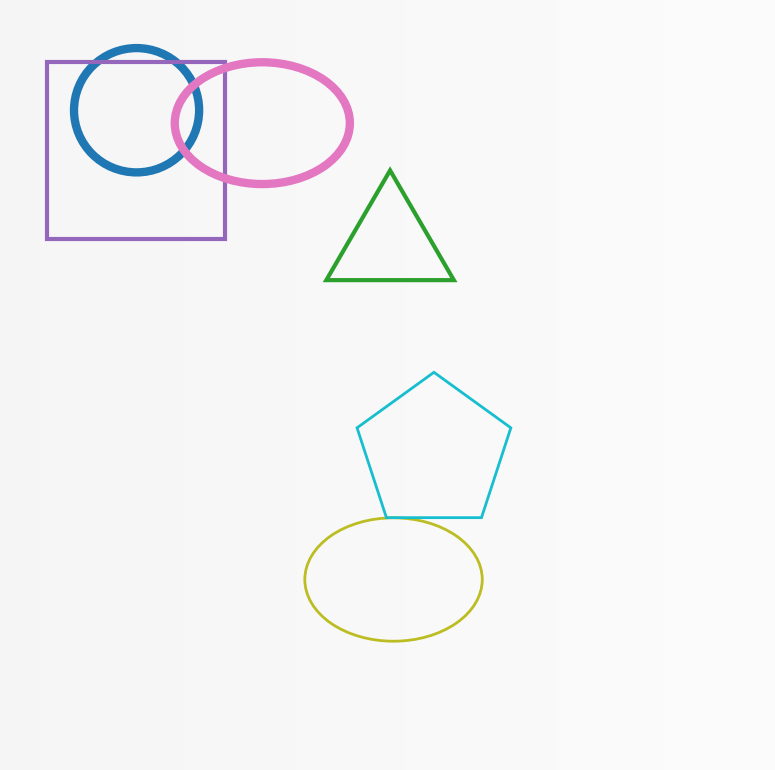[{"shape": "circle", "thickness": 3, "radius": 0.4, "center": [0.176, 0.857]}, {"shape": "triangle", "thickness": 1.5, "radius": 0.48, "center": [0.503, 0.684]}, {"shape": "square", "thickness": 1.5, "radius": 0.57, "center": [0.175, 0.805]}, {"shape": "oval", "thickness": 3, "radius": 0.56, "center": [0.338, 0.84]}, {"shape": "oval", "thickness": 1, "radius": 0.57, "center": [0.508, 0.247]}, {"shape": "pentagon", "thickness": 1, "radius": 0.52, "center": [0.56, 0.412]}]